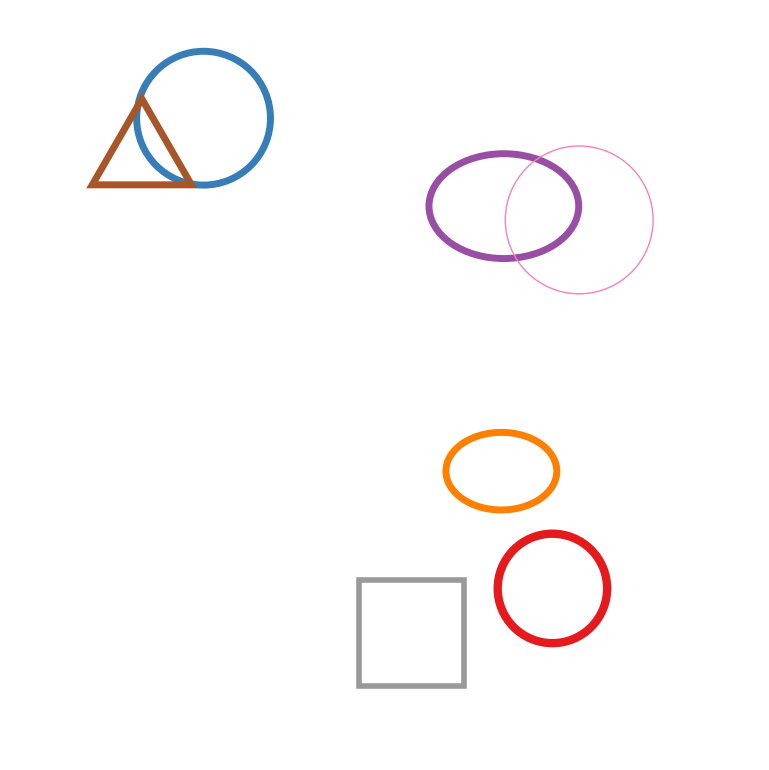[{"shape": "circle", "thickness": 3, "radius": 0.36, "center": [0.717, 0.236]}, {"shape": "circle", "thickness": 2.5, "radius": 0.43, "center": [0.264, 0.847]}, {"shape": "oval", "thickness": 2.5, "radius": 0.49, "center": [0.654, 0.732]}, {"shape": "oval", "thickness": 2.5, "radius": 0.36, "center": [0.651, 0.388]}, {"shape": "triangle", "thickness": 2.5, "radius": 0.37, "center": [0.184, 0.797]}, {"shape": "circle", "thickness": 0.5, "radius": 0.48, "center": [0.752, 0.714]}, {"shape": "square", "thickness": 2, "radius": 0.34, "center": [0.534, 0.178]}]